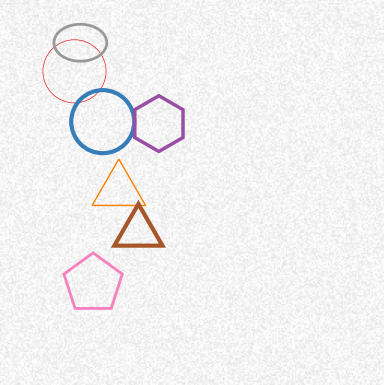[{"shape": "circle", "thickness": 0.5, "radius": 0.41, "center": [0.193, 0.815]}, {"shape": "circle", "thickness": 3, "radius": 0.41, "center": [0.267, 0.684]}, {"shape": "hexagon", "thickness": 2.5, "radius": 0.36, "center": [0.413, 0.679]}, {"shape": "triangle", "thickness": 1, "radius": 0.4, "center": [0.309, 0.507]}, {"shape": "triangle", "thickness": 3, "radius": 0.36, "center": [0.36, 0.398]}, {"shape": "pentagon", "thickness": 2, "radius": 0.4, "center": [0.242, 0.263]}, {"shape": "oval", "thickness": 2, "radius": 0.34, "center": [0.209, 0.889]}]